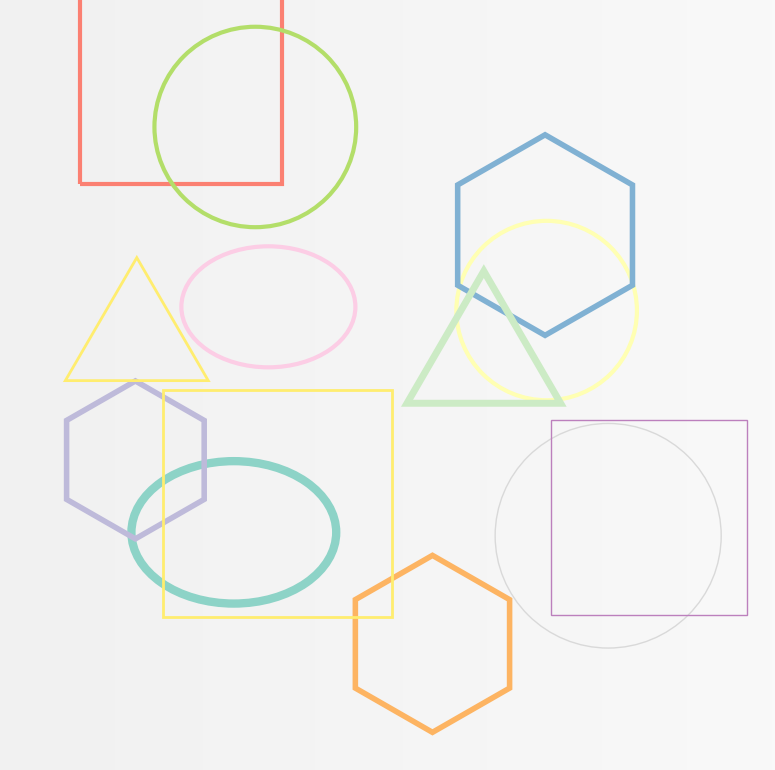[{"shape": "oval", "thickness": 3, "radius": 0.66, "center": [0.302, 0.309]}, {"shape": "circle", "thickness": 1.5, "radius": 0.58, "center": [0.705, 0.597]}, {"shape": "hexagon", "thickness": 2, "radius": 0.51, "center": [0.175, 0.403]}, {"shape": "square", "thickness": 1.5, "radius": 0.65, "center": [0.234, 0.891]}, {"shape": "hexagon", "thickness": 2, "radius": 0.65, "center": [0.703, 0.695]}, {"shape": "hexagon", "thickness": 2, "radius": 0.57, "center": [0.558, 0.164]}, {"shape": "circle", "thickness": 1.5, "radius": 0.65, "center": [0.329, 0.835]}, {"shape": "oval", "thickness": 1.5, "radius": 0.56, "center": [0.346, 0.602]}, {"shape": "circle", "thickness": 0.5, "radius": 0.73, "center": [0.785, 0.304]}, {"shape": "square", "thickness": 0.5, "radius": 0.63, "center": [0.837, 0.328]}, {"shape": "triangle", "thickness": 2.5, "radius": 0.57, "center": [0.624, 0.533]}, {"shape": "square", "thickness": 1, "radius": 0.74, "center": [0.358, 0.346]}, {"shape": "triangle", "thickness": 1, "radius": 0.53, "center": [0.177, 0.559]}]